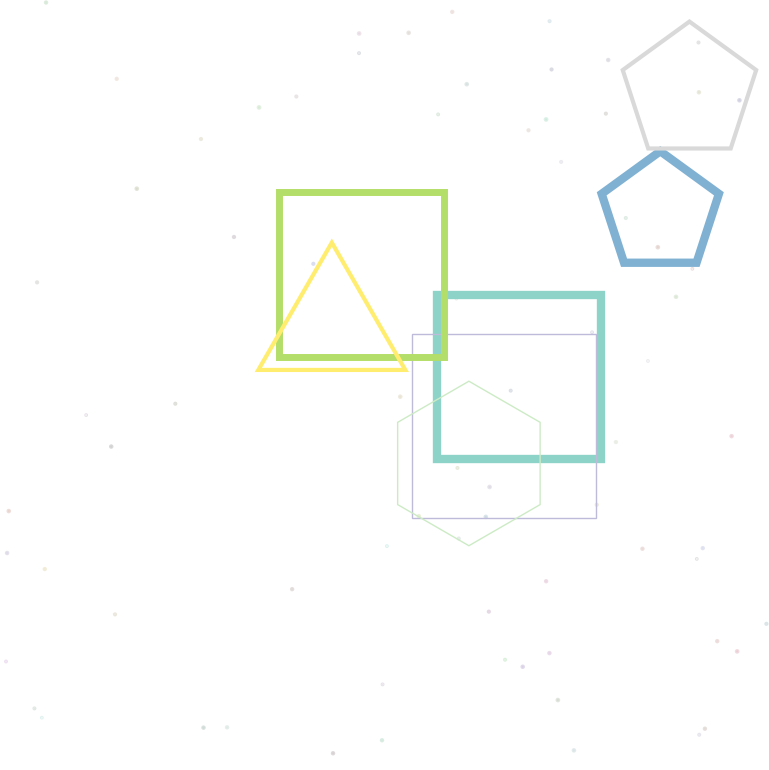[{"shape": "square", "thickness": 3, "radius": 0.53, "center": [0.674, 0.511]}, {"shape": "square", "thickness": 0.5, "radius": 0.6, "center": [0.655, 0.447]}, {"shape": "pentagon", "thickness": 3, "radius": 0.4, "center": [0.858, 0.724]}, {"shape": "square", "thickness": 2.5, "radius": 0.54, "center": [0.47, 0.643]}, {"shape": "pentagon", "thickness": 1.5, "radius": 0.46, "center": [0.895, 0.881]}, {"shape": "hexagon", "thickness": 0.5, "radius": 0.53, "center": [0.609, 0.398]}, {"shape": "triangle", "thickness": 1.5, "radius": 0.55, "center": [0.431, 0.575]}]